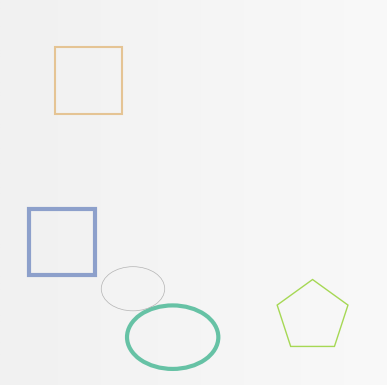[{"shape": "oval", "thickness": 3, "radius": 0.59, "center": [0.446, 0.124]}, {"shape": "square", "thickness": 3, "radius": 0.42, "center": [0.16, 0.371]}, {"shape": "pentagon", "thickness": 1, "radius": 0.48, "center": [0.807, 0.178]}, {"shape": "square", "thickness": 1.5, "radius": 0.44, "center": [0.228, 0.792]}, {"shape": "oval", "thickness": 0.5, "radius": 0.41, "center": [0.343, 0.25]}]